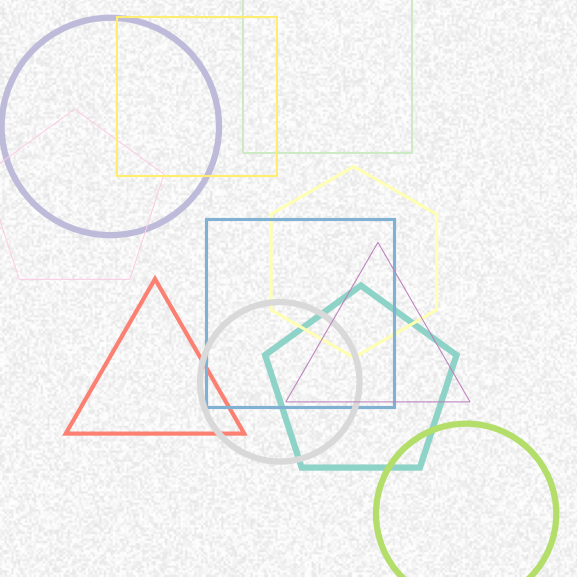[{"shape": "pentagon", "thickness": 3, "radius": 0.87, "center": [0.625, 0.33]}, {"shape": "hexagon", "thickness": 1.5, "radius": 0.83, "center": [0.613, 0.545]}, {"shape": "circle", "thickness": 3, "radius": 0.94, "center": [0.191, 0.78]}, {"shape": "triangle", "thickness": 2, "radius": 0.89, "center": [0.268, 0.338]}, {"shape": "square", "thickness": 1.5, "radius": 0.81, "center": [0.519, 0.457]}, {"shape": "circle", "thickness": 3, "radius": 0.78, "center": [0.807, 0.109]}, {"shape": "pentagon", "thickness": 0.5, "radius": 0.81, "center": [0.129, 0.647]}, {"shape": "circle", "thickness": 3, "radius": 0.69, "center": [0.484, 0.338]}, {"shape": "triangle", "thickness": 0.5, "radius": 0.92, "center": [0.654, 0.395]}, {"shape": "square", "thickness": 1, "radius": 0.73, "center": [0.567, 0.88]}, {"shape": "square", "thickness": 1, "radius": 0.69, "center": [0.341, 0.832]}]